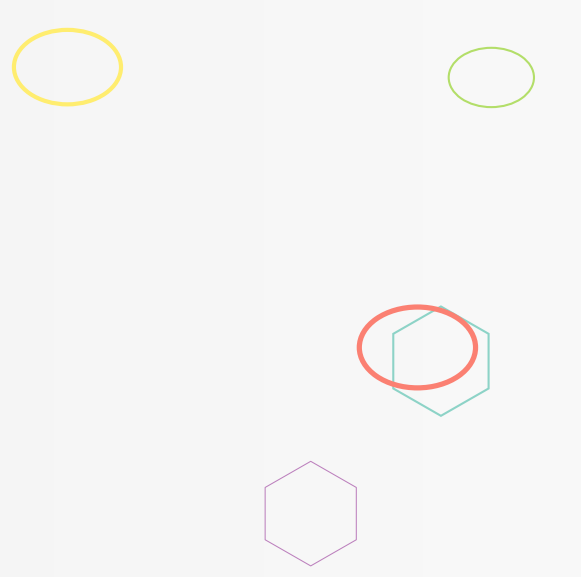[{"shape": "hexagon", "thickness": 1, "radius": 0.47, "center": [0.759, 0.374]}, {"shape": "oval", "thickness": 2.5, "radius": 0.5, "center": [0.718, 0.397]}, {"shape": "oval", "thickness": 1, "radius": 0.37, "center": [0.845, 0.865]}, {"shape": "hexagon", "thickness": 0.5, "radius": 0.45, "center": [0.535, 0.11]}, {"shape": "oval", "thickness": 2, "radius": 0.46, "center": [0.116, 0.883]}]